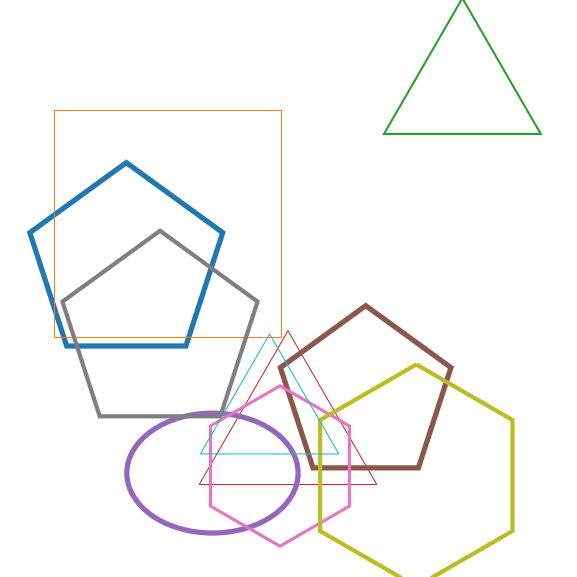[{"shape": "pentagon", "thickness": 2.5, "radius": 0.88, "center": [0.219, 0.542]}, {"shape": "square", "thickness": 0.5, "radius": 0.98, "center": [0.29, 0.612]}, {"shape": "triangle", "thickness": 1, "radius": 0.78, "center": [0.801, 0.846]}, {"shape": "triangle", "thickness": 0.5, "radius": 0.89, "center": [0.499, 0.249]}, {"shape": "oval", "thickness": 2.5, "radius": 0.74, "center": [0.368, 0.18]}, {"shape": "pentagon", "thickness": 2.5, "radius": 0.78, "center": [0.633, 0.315]}, {"shape": "hexagon", "thickness": 1.5, "radius": 0.69, "center": [0.485, 0.192]}, {"shape": "pentagon", "thickness": 2, "radius": 0.89, "center": [0.277, 0.422]}, {"shape": "hexagon", "thickness": 2, "radius": 0.96, "center": [0.721, 0.176]}, {"shape": "triangle", "thickness": 0.5, "radius": 0.69, "center": [0.467, 0.282]}]